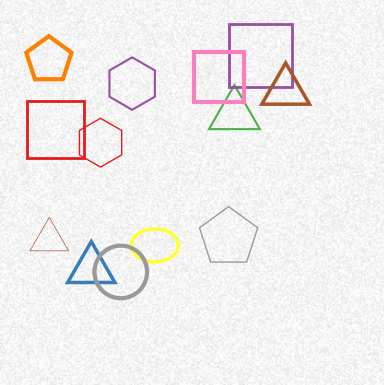[{"shape": "hexagon", "thickness": 1, "radius": 0.32, "center": [0.261, 0.629]}, {"shape": "square", "thickness": 2, "radius": 0.37, "center": [0.144, 0.663]}, {"shape": "triangle", "thickness": 2.5, "radius": 0.35, "center": [0.237, 0.302]}, {"shape": "triangle", "thickness": 1.5, "radius": 0.38, "center": [0.609, 0.703]}, {"shape": "square", "thickness": 2, "radius": 0.41, "center": [0.676, 0.856]}, {"shape": "hexagon", "thickness": 1.5, "radius": 0.34, "center": [0.343, 0.783]}, {"shape": "pentagon", "thickness": 3, "radius": 0.31, "center": [0.127, 0.844]}, {"shape": "oval", "thickness": 2.5, "radius": 0.31, "center": [0.402, 0.363]}, {"shape": "triangle", "thickness": 0.5, "radius": 0.29, "center": [0.128, 0.377]}, {"shape": "triangle", "thickness": 2.5, "radius": 0.36, "center": [0.742, 0.765]}, {"shape": "square", "thickness": 3, "radius": 0.33, "center": [0.569, 0.8]}, {"shape": "circle", "thickness": 3, "radius": 0.34, "center": [0.314, 0.294]}, {"shape": "pentagon", "thickness": 1, "radius": 0.4, "center": [0.594, 0.384]}]